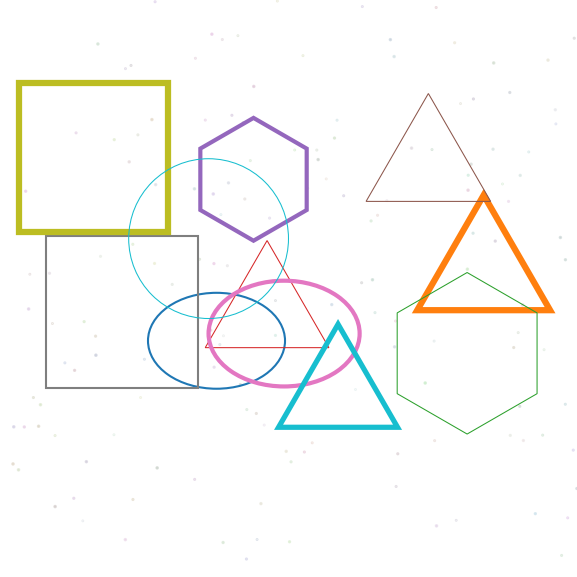[{"shape": "oval", "thickness": 1, "radius": 0.59, "center": [0.375, 0.409]}, {"shape": "triangle", "thickness": 3, "radius": 0.66, "center": [0.837, 0.528]}, {"shape": "hexagon", "thickness": 0.5, "radius": 0.7, "center": [0.809, 0.387]}, {"shape": "triangle", "thickness": 0.5, "radius": 0.62, "center": [0.462, 0.459]}, {"shape": "hexagon", "thickness": 2, "radius": 0.53, "center": [0.439, 0.689]}, {"shape": "triangle", "thickness": 0.5, "radius": 0.62, "center": [0.742, 0.713]}, {"shape": "oval", "thickness": 2, "radius": 0.65, "center": [0.492, 0.422]}, {"shape": "square", "thickness": 1, "radius": 0.66, "center": [0.211, 0.459]}, {"shape": "square", "thickness": 3, "radius": 0.65, "center": [0.162, 0.726]}, {"shape": "triangle", "thickness": 2.5, "radius": 0.59, "center": [0.585, 0.319]}, {"shape": "circle", "thickness": 0.5, "radius": 0.69, "center": [0.361, 0.586]}]